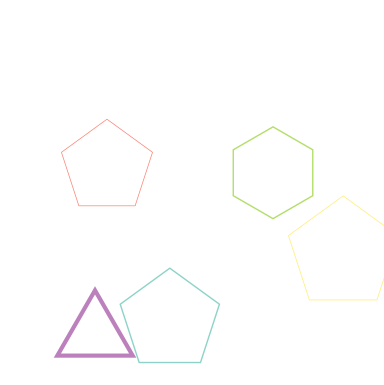[{"shape": "pentagon", "thickness": 1, "radius": 0.68, "center": [0.441, 0.168]}, {"shape": "pentagon", "thickness": 0.5, "radius": 0.62, "center": [0.278, 0.566]}, {"shape": "hexagon", "thickness": 1, "radius": 0.6, "center": [0.709, 0.551]}, {"shape": "triangle", "thickness": 3, "radius": 0.56, "center": [0.247, 0.133]}, {"shape": "pentagon", "thickness": 0.5, "radius": 0.75, "center": [0.891, 0.342]}]